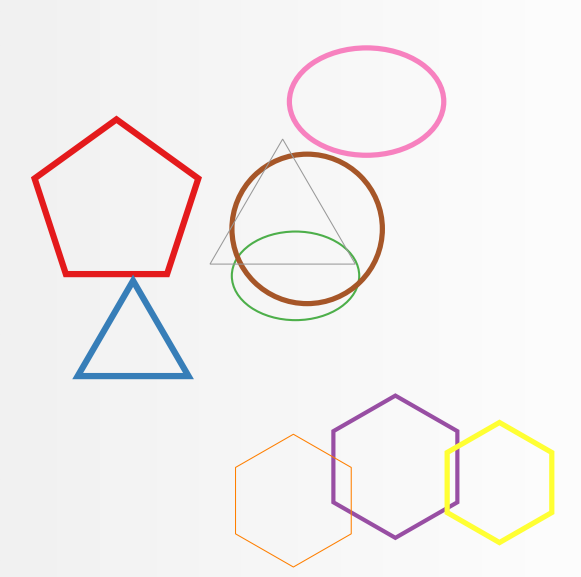[{"shape": "pentagon", "thickness": 3, "radius": 0.74, "center": [0.2, 0.644]}, {"shape": "triangle", "thickness": 3, "radius": 0.55, "center": [0.229, 0.403]}, {"shape": "oval", "thickness": 1, "radius": 0.55, "center": [0.508, 0.521]}, {"shape": "hexagon", "thickness": 2, "radius": 0.62, "center": [0.68, 0.191]}, {"shape": "hexagon", "thickness": 0.5, "radius": 0.57, "center": [0.505, 0.132]}, {"shape": "hexagon", "thickness": 2.5, "radius": 0.52, "center": [0.859, 0.164]}, {"shape": "circle", "thickness": 2.5, "radius": 0.65, "center": [0.528, 0.603]}, {"shape": "oval", "thickness": 2.5, "radius": 0.66, "center": [0.631, 0.823]}, {"shape": "triangle", "thickness": 0.5, "radius": 0.72, "center": [0.486, 0.614]}]